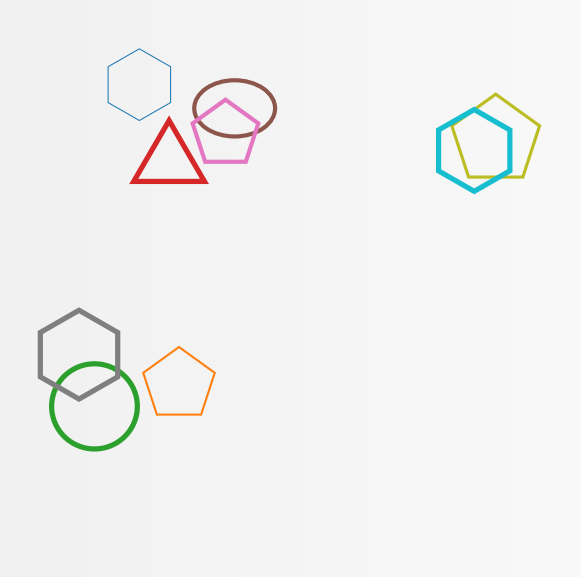[{"shape": "hexagon", "thickness": 0.5, "radius": 0.31, "center": [0.24, 0.853]}, {"shape": "pentagon", "thickness": 1, "radius": 0.32, "center": [0.308, 0.334]}, {"shape": "circle", "thickness": 2.5, "radius": 0.37, "center": [0.163, 0.295]}, {"shape": "triangle", "thickness": 2.5, "radius": 0.35, "center": [0.291, 0.72]}, {"shape": "oval", "thickness": 2, "radius": 0.35, "center": [0.404, 0.811]}, {"shape": "pentagon", "thickness": 2, "radius": 0.3, "center": [0.388, 0.767]}, {"shape": "hexagon", "thickness": 2.5, "radius": 0.38, "center": [0.136, 0.385]}, {"shape": "pentagon", "thickness": 1.5, "radius": 0.4, "center": [0.853, 0.757]}, {"shape": "hexagon", "thickness": 2.5, "radius": 0.35, "center": [0.816, 0.739]}]